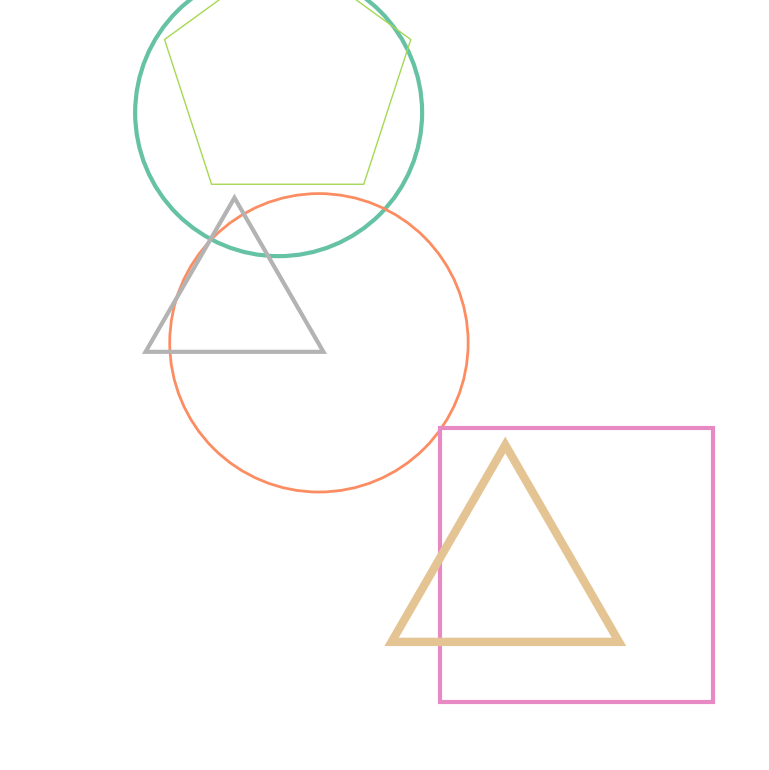[{"shape": "circle", "thickness": 1.5, "radius": 0.93, "center": [0.362, 0.854]}, {"shape": "circle", "thickness": 1, "radius": 0.97, "center": [0.414, 0.555]}, {"shape": "square", "thickness": 1.5, "radius": 0.89, "center": [0.749, 0.267]}, {"shape": "pentagon", "thickness": 0.5, "radius": 0.84, "center": [0.374, 0.897]}, {"shape": "triangle", "thickness": 3, "radius": 0.85, "center": [0.656, 0.252]}, {"shape": "triangle", "thickness": 1.5, "radius": 0.67, "center": [0.305, 0.61]}]